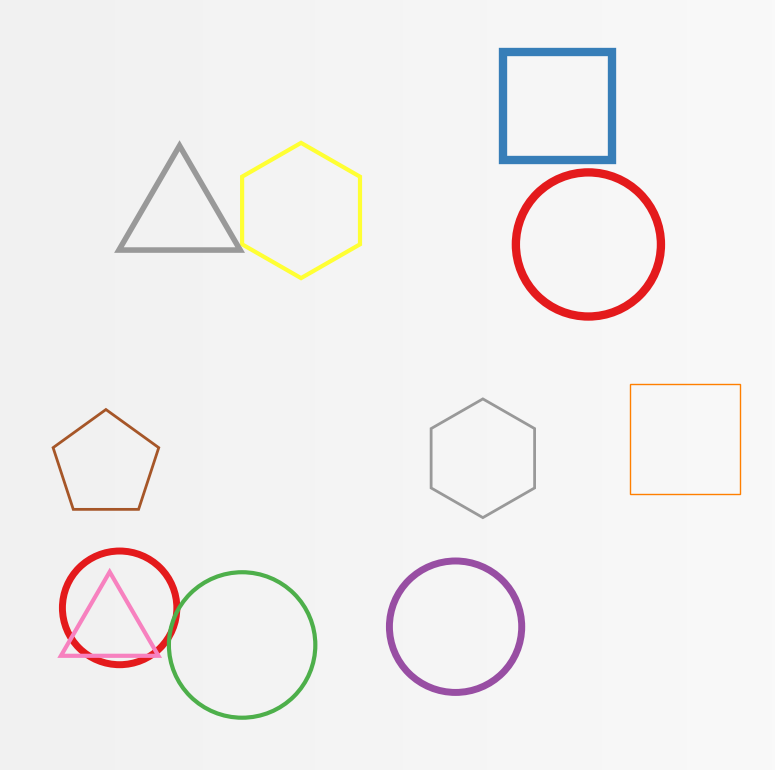[{"shape": "circle", "thickness": 2.5, "radius": 0.37, "center": [0.154, 0.211]}, {"shape": "circle", "thickness": 3, "radius": 0.47, "center": [0.759, 0.683]}, {"shape": "square", "thickness": 3, "radius": 0.35, "center": [0.719, 0.863]}, {"shape": "circle", "thickness": 1.5, "radius": 0.47, "center": [0.312, 0.162]}, {"shape": "circle", "thickness": 2.5, "radius": 0.43, "center": [0.588, 0.186]}, {"shape": "square", "thickness": 0.5, "radius": 0.36, "center": [0.884, 0.43]}, {"shape": "hexagon", "thickness": 1.5, "radius": 0.44, "center": [0.388, 0.727]}, {"shape": "pentagon", "thickness": 1, "radius": 0.36, "center": [0.137, 0.396]}, {"shape": "triangle", "thickness": 1.5, "radius": 0.36, "center": [0.142, 0.185]}, {"shape": "triangle", "thickness": 2, "radius": 0.45, "center": [0.232, 0.72]}, {"shape": "hexagon", "thickness": 1, "radius": 0.39, "center": [0.623, 0.405]}]